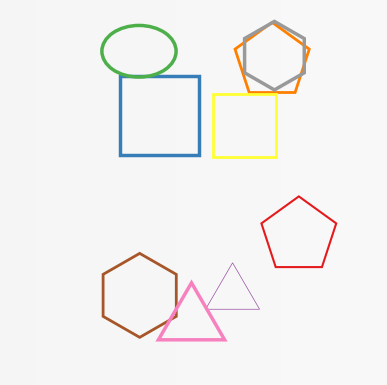[{"shape": "pentagon", "thickness": 1.5, "radius": 0.51, "center": [0.771, 0.388]}, {"shape": "square", "thickness": 2.5, "radius": 0.51, "center": [0.412, 0.7]}, {"shape": "oval", "thickness": 2.5, "radius": 0.48, "center": [0.359, 0.867]}, {"shape": "triangle", "thickness": 0.5, "radius": 0.4, "center": [0.6, 0.237]}, {"shape": "pentagon", "thickness": 2, "radius": 0.5, "center": [0.702, 0.841]}, {"shape": "square", "thickness": 2, "radius": 0.41, "center": [0.631, 0.675]}, {"shape": "hexagon", "thickness": 2, "radius": 0.55, "center": [0.36, 0.233]}, {"shape": "triangle", "thickness": 2.5, "radius": 0.49, "center": [0.494, 0.167]}, {"shape": "hexagon", "thickness": 2.5, "radius": 0.44, "center": [0.708, 0.855]}]